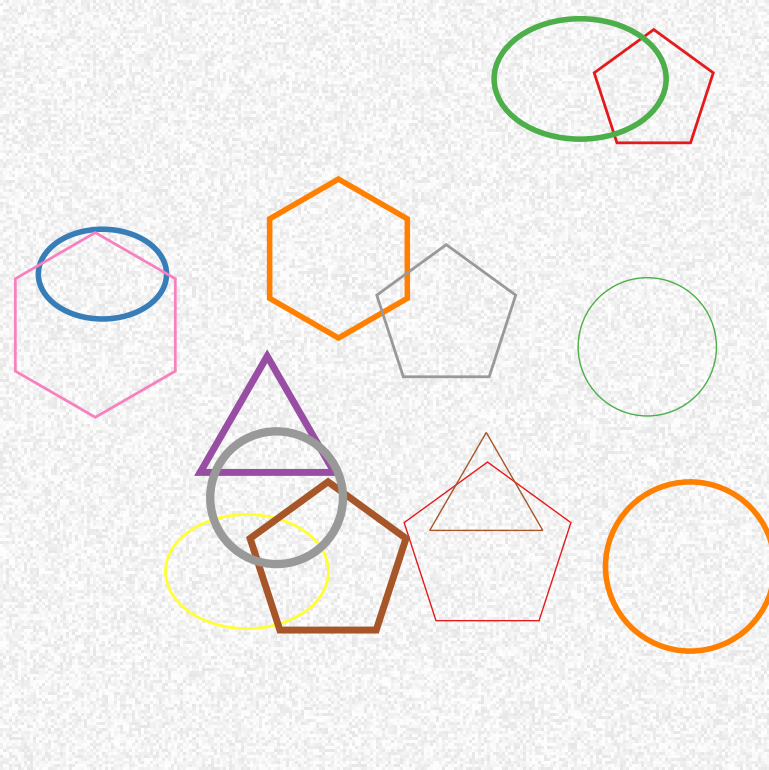[{"shape": "pentagon", "thickness": 0.5, "radius": 0.57, "center": [0.633, 0.286]}, {"shape": "pentagon", "thickness": 1, "radius": 0.41, "center": [0.849, 0.88]}, {"shape": "oval", "thickness": 2, "radius": 0.42, "center": [0.133, 0.644]}, {"shape": "circle", "thickness": 0.5, "radius": 0.45, "center": [0.841, 0.55]}, {"shape": "oval", "thickness": 2, "radius": 0.56, "center": [0.753, 0.897]}, {"shape": "triangle", "thickness": 2.5, "radius": 0.5, "center": [0.347, 0.437]}, {"shape": "circle", "thickness": 2, "radius": 0.55, "center": [0.896, 0.264]}, {"shape": "hexagon", "thickness": 2, "radius": 0.52, "center": [0.44, 0.664]}, {"shape": "oval", "thickness": 1, "radius": 0.53, "center": [0.321, 0.258]}, {"shape": "pentagon", "thickness": 2.5, "radius": 0.53, "center": [0.426, 0.268]}, {"shape": "triangle", "thickness": 0.5, "radius": 0.42, "center": [0.632, 0.354]}, {"shape": "hexagon", "thickness": 1, "radius": 0.6, "center": [0.124, 0.578]}, {"shape": "circle", "thickness": 3, "radius": 0.43, "center": [0.359, 0.354]}, {"shape": "pentagon", "thickness": 1, "radius": 0.47, "center": [0.58, 0.587]}]